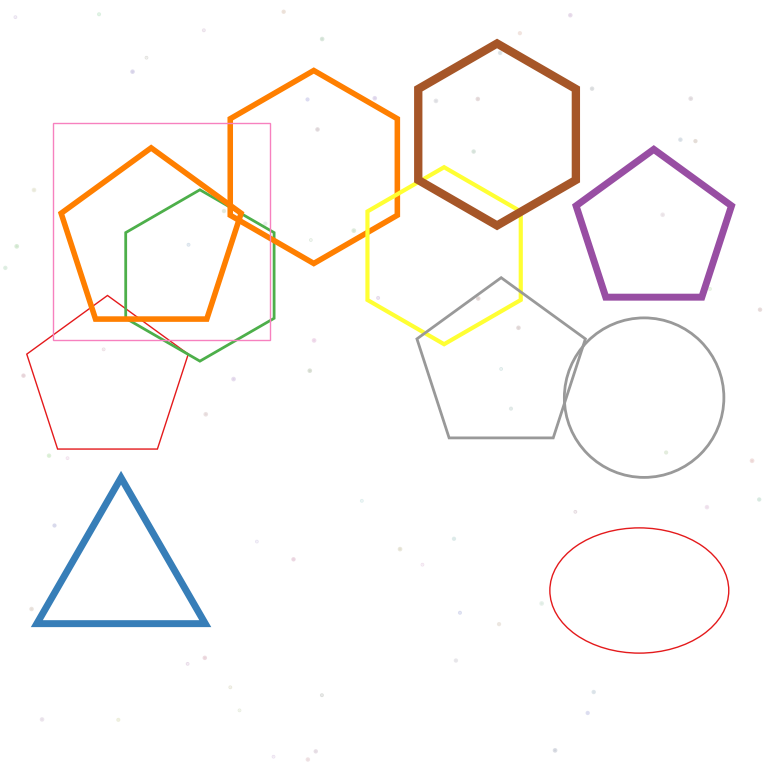[{"shape": "pentagon", "thickness": 0.5, "radius": 0.55, "center": [0.14, 0.506]}, {"shape": "oval", "thickness": 0.5, "radius": 0.58, "center": [0.83, 0.233]}, {"shape": "triangle", "thickness": 2.5, "radius": 0.63, "center": [0.157, 0.253]}, {"shape": "hexagon", "thickness": 1, "radius": 0.56, "center": [0.26, 0.642]}, {"shape": "pentagon", "thickness": 2.5, "radius": 0.53, "center": [0.849, 0.7]}, {"shape": "hexagon", "thickness": 2, "radius": 0.63, "center": [0.408, 0.783]}, {"shape": "pentagon", "thickness": 2, "radius": 0.61, "center": [0.196, 0.685]}, {"shape": "hexagon", "thickness": 1.5, "radius": 0.57, "center": [0.577, 0.668]}, {"shape": "hexagon", "thickness": 3, "radius": 0.59, "center": [0.646, 0.825]}, {"shape": "square", "thickness": 0.5, "radius": 0.7, "center": [0.21, 0.699]}, {"shape": "pentagon", "thickness": 1, "radius": 0.58, "center": [0.651, 0.524]}, {"shape": "circle", "thickness": 1, "radius": 0.52, "center": [0.837, 0.484]}]